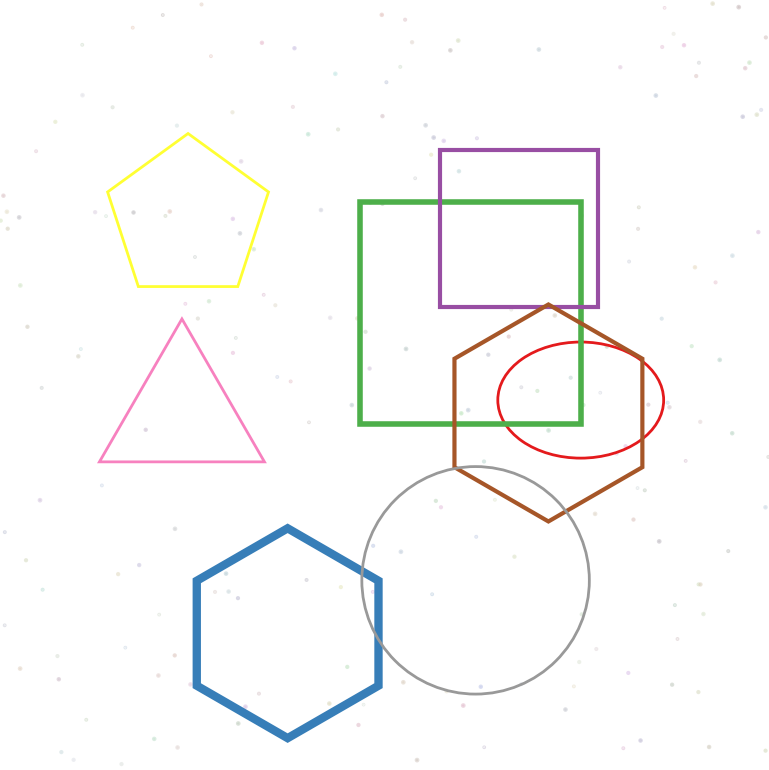[{"shape": "oval", "thickness": 1, "radius": 0.54, "center": [0.754, 0.48]}, {"shape": "hexagon", "thickness": 3, "radius": 0.68, "center": [0.374, 0.178]}, {"shape": "square", "thickness": 2, "radius": 0.72, "center": [0.611, 0.594]}, {"shape": "square", "thickness": 1.5, "radius": 0.51, "center": [0.674, 0.703]}, {"shape": "pentagon", "thickness": 1, "radius": 0.55, "center": [0.244, 0.717]}, {"shape": "hexagon", "thickness": 1.5, "radius": 0.7, "center": [0.712, 0.464]}, {"shape": "triangle", "thickness": 1, "radius": 0.62, "center": [0.236, 0.462]}, {"shape": "circle", "thickness": 1, "radius": 0.74, "center": [0.618, 0.246]}]